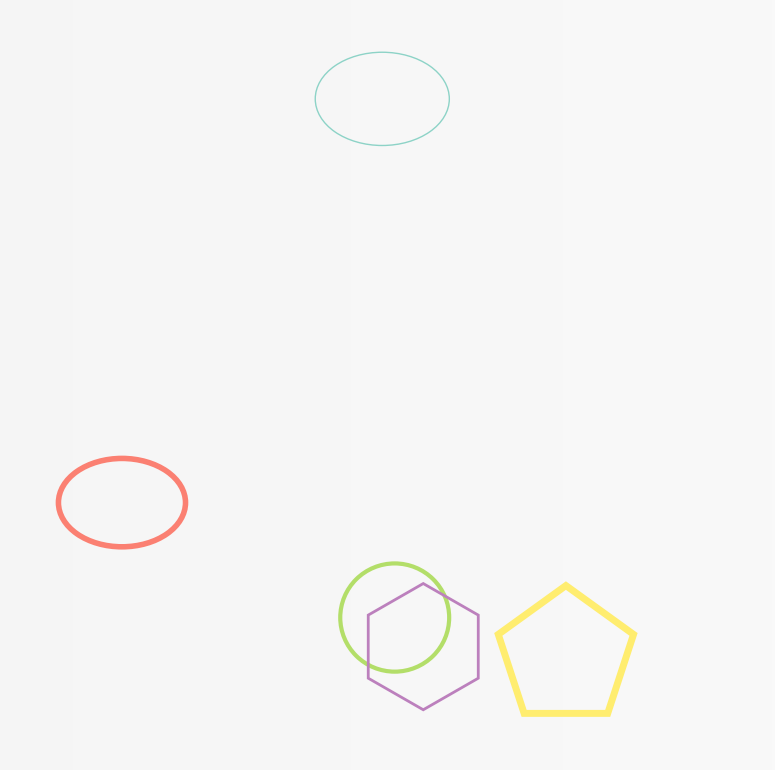[{"shape": "oval", "thickness": 0.5, "radius": 0.43, "center": [0.493, 0.872]}, {"shape": "oval", "thickness": 2, "radius": 0.41, "center": [0.157, 0.347]}, {"shape": "circle", "thickness": 1.5, "radius": 0.35, "center": [0.509, 0.198]}, {"shape": "hexagon", "thickness": 1, "radius": 0.41, "center": [0.546, 0.16]}, {"shape": "pentagon", "thickness": 2.5, "radius": 0.46, "center": [0.73, 0.148]}]